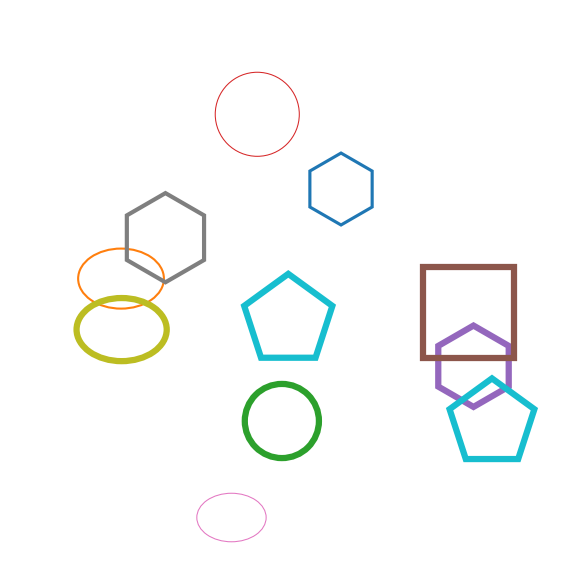[{"shape": "hexagon", "thickness": 1.5, "radius": 0.31, "center": [0.591, 0.672]}, {"shape": "oval", "thickness": 1, "radius": 0.37, "center": [0.21, 0.517]}, {"shape": "circle", "thickness": 3, "radius": 0.32, "center": [0.488, 0.27]}, {"shape": "circle", "thickness": 0.5, "radius": 0.36, "center": [0.445, 0.801]}, {"shape": "hexagon", "thickness": 3, "radius": 0.35, "center": [0.82, 0.365]}, {"shape": "square", "thickness": 3, "radius": 0.39, "center": [0.811, 0.458]}, {"shape": "oval", "thickness": 0.5, "radius": 0.3, "center": [0.401, 0.103]}, {"shape": "hexagon", "thickness": 2, "radius": 0.39, "center": [0.286, 0.588]}, {"shape": "oval", "thickness": 3, "radius": 0.39, "center": [0.211, 0.428]}, {"shape": "pentagon", "thickness": 3, "radius": 0.39, "center": [0.852, 0.267]}, {"shape": "pentagon", "thickness": 3, "radius": 0.4, "center": [0.499, 0.445]}]